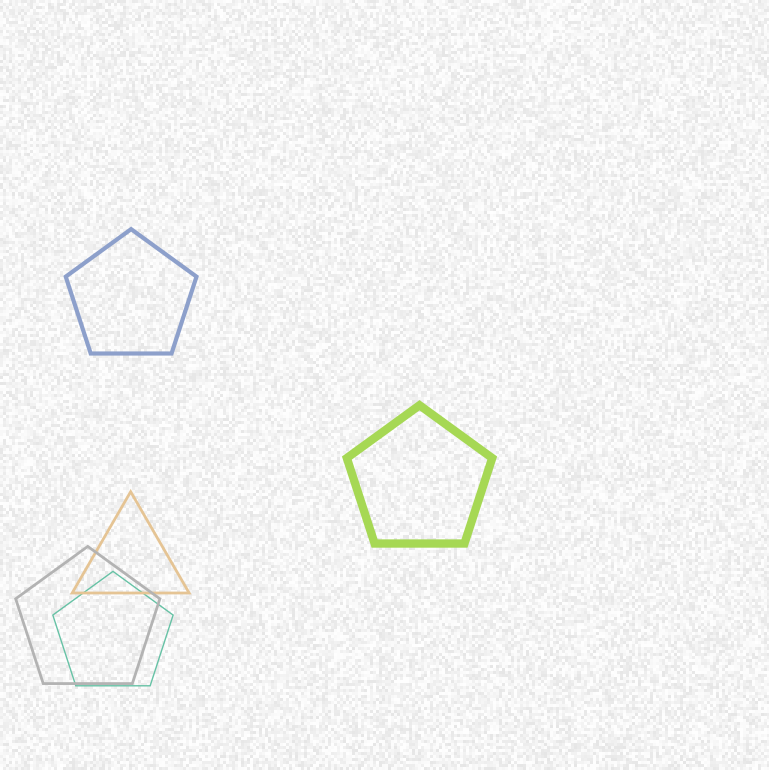[{"shape": "pentagon", "thickness": 0.5, "radius": 0.41, "center": [0.147, 0.176]}, {"shape": "pentagon", "thickness": 1.5, "radius": 0.45, "center": [0.17, 0.613]}, {"shape": "pentagon", "thickness": 3, "radius": 0.5, "center": [0.545, 0.374]}, {"shape": "triangle", "thickness": 1, "radius": 0.44, "center": [0.17, 0.274]}, {"shape": "pentagon", "thickness": 1, "radius": 0.49, "center": [0.114, 0.192]}]